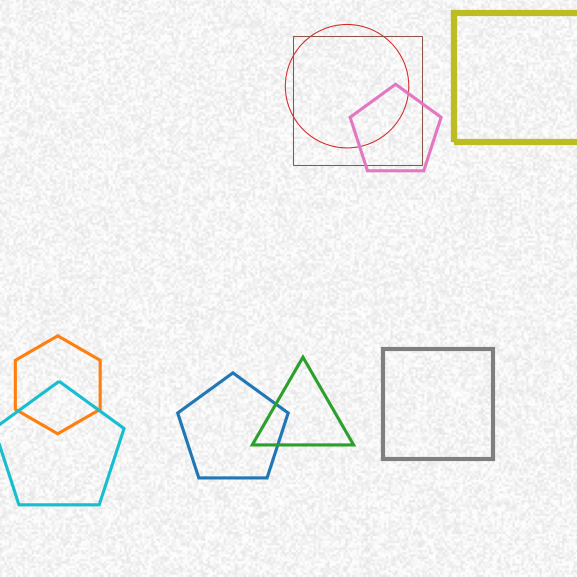[{"shape": "pentagon", "thickness": 1.5, "radius": 0.5, "center": [0.403, 0.253]}, {"shape": "hexagon", "thickness": 1.5, "radius": 0.42, "center": [0.1, 0.333]}, {"shape": "triangle", "thickness": 1.5, "radius": 0.51, "center": [0.525, 0.279]}, {"shape": "circle", "thickness": 0.5, "radius": 0.53, "center": [0.601, 0.85]}, {"shape": "square", "thickness": 0.5, "radius": 0.56, "center": [0.619, 0.825]}, {"shape": "pentagon", "thickness": 1.5, "radius": 0.41, "center": [0.685, 0.77]}, {"shape": "square", "thickness": 2, "radius": 0.47, "center": [0.759, 0.299]}, {"shape": "square", "thickness": 3, "radius": 0.56, "center": [0.898, 0.865]}, {"shape": "pentagon", "thickness": 1.5, "radius": 0.59, "center": [0.102, 0.221]}]